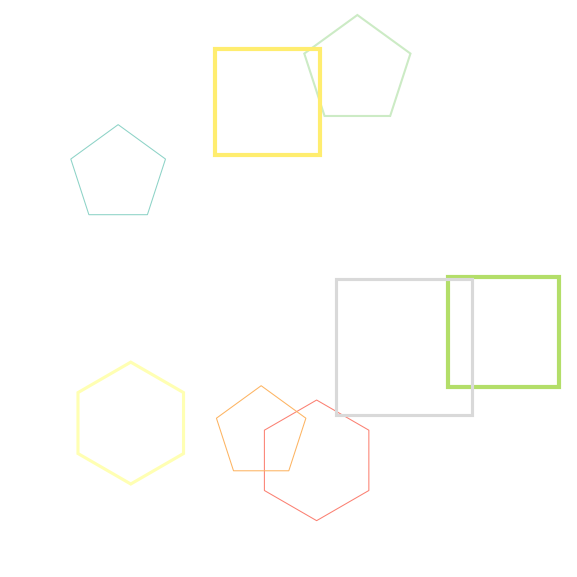[{"shape": "pentagon", "thickness": 0.5, "radius": 0.43, "center": [0.205, 0.697]}, {"shape": "hexagon", "thickness": 1.5, "radius": 0.53, "center": [0.226, 0.267]}, {"shape": "hexagon", "thickness": 0.5, "radius": 0.52, "center": [0.548, 0.202]}, {"shape": "pentagon", "thickness": 0.5, "radius": 0.41, "center": [0.452, 0.25]}, {"shape": "square", "thickness": 2, "radius": 0.48, "center": [0.872, 0.425]}, {"shape": "square", "thickness": 1.5, "radius": 0.59, "center": [0.7, 0.398]}, {"shape": "pentagon", "thickness": 1, "radius": 0.48, "center": [0.619, 0.876]}, {"shape": "square", "thickness": 2, "radius": 0.46, "center": [0.463, 0.823]}]